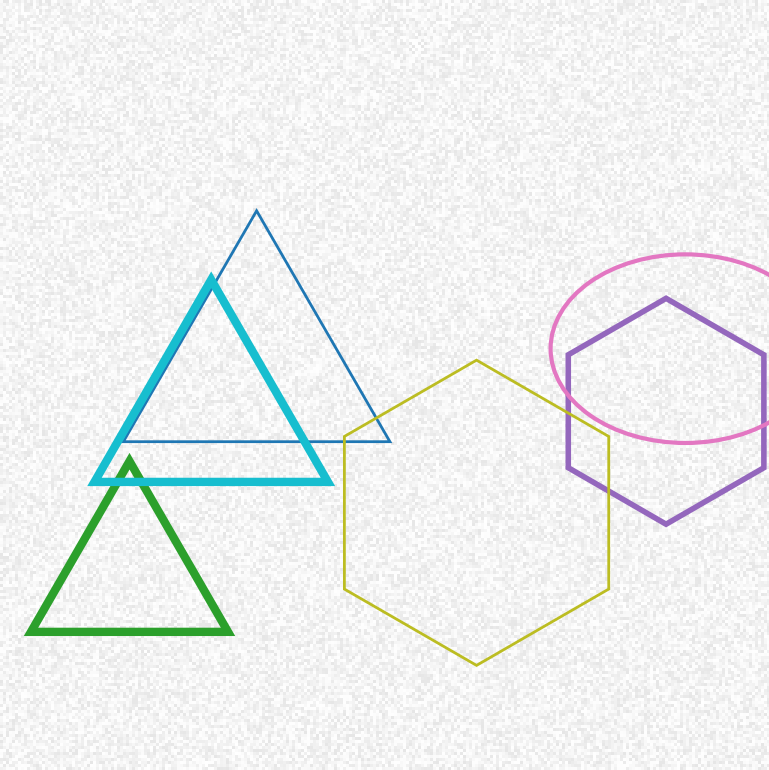[{"shape": "triangle", "thickness": 1, "radius": 1.0, "center": [0.333, 0.526]}, {"shape": "triangle", "thickness": 3, "radius": 0.74, "center": [0.168, 0.253]}, {"shape": "hexagon", "thickness": 2, "radius": 0.73, "center": [0.865, 0.466]}, {"shape": "oval", "thickness": 1.5, "radius": 0.87, "center": [0.89, 0.547]}, {"shape": "hexagon", "thickness": 1, "radius": 0.99, "center": [0.619, 0.334]}, {"shape": "triangle", "thickness": 3, "radius": 0.88, "center": [0.274, 0.462]}]